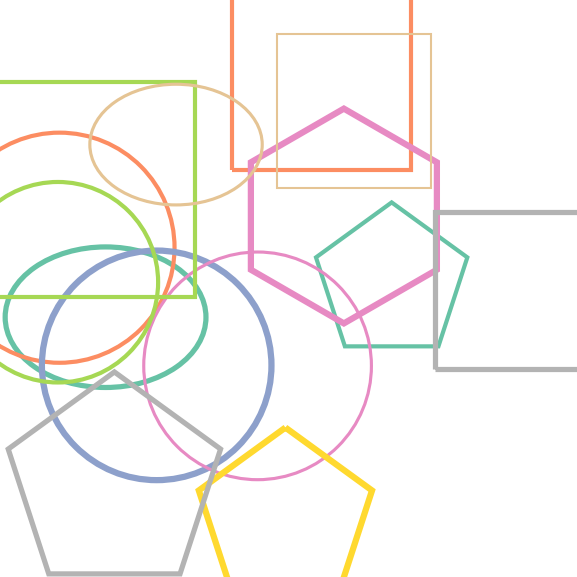[{"shape": "pentagon", "thickness": 2, "radius": 0.69, "center": [0.678, 0.511]}, {"shape": "oval", "thickness": 2.5, "radius": 0.87, "center": [0.183, 0.45]}, {"shape": "circle", "thickness": 2, "radius": 1.0, "center": [0.103, 0.57]}, {"shape": "square", "thickness": 2, "radius": 0.78, "center": [0.557, 0.861]}, {"shape": "circle", "thickness": 3, "radius": 0.99, "center": [0.271, 0.366]}, {"shape": "circle", "thickness": 1.5, "radius": 0.99, "center": [0.446, 0.366]}, {"shape": "hexagon", "thickness": 3, "radius": 0.93, "center": [0.595, 0.625]}, {"shape": "circle", "thickness": 2, "radius": 0.87, "center": [0.1, 0.51]}, {"shape": "square", "thickness": 2, "radius": 0.93, "center": [0.151, 0.671]}, {"shape": "pentagon", "thickness": 3, "radius": 0.79, "center": [0.494, 0.101]}, {"shape": "square", "thickness": 1, "radius": 0.67, "center": [0.613, 0.807]}, {"shape": "oval", "thickness": 1.5, "radius": 0.75, "center": [0.305, 0.749]}, {"shape": "pentagon", "thickness": 2.5, "radius": 0.97, "center": [0.198, 0.162]}, {"shape": "square", "thickness": 2.5, "radius": 0.68, "center": [0.888, 0.496]}]